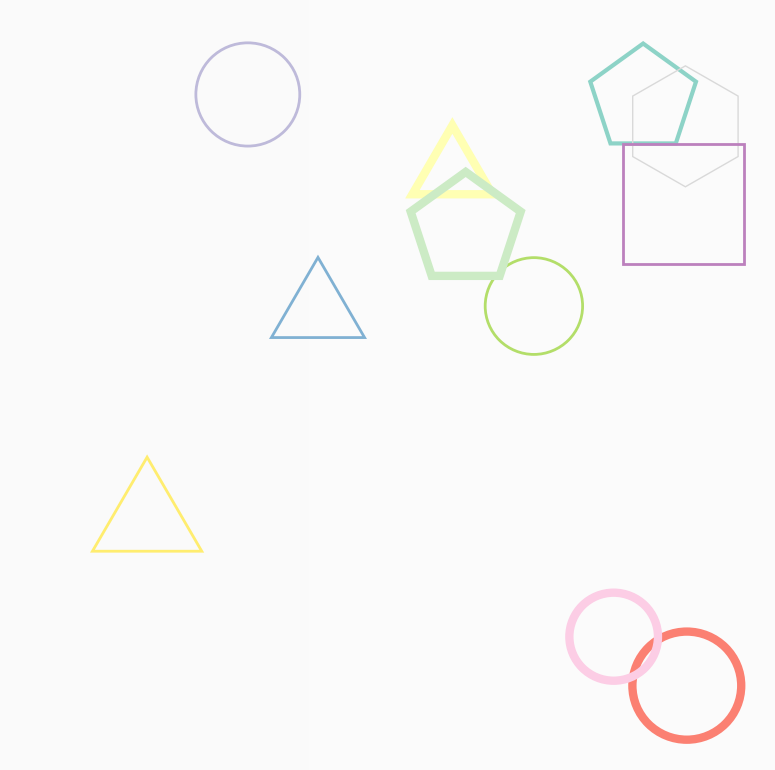[{"shape": "pentagon", "thickness": 1.5, "radius": 0.36, "center": [0.83, 0.872]}, {"shape": "triangle", "thickness": 3, "radius": 0.3, "center": [0.584, 0.778]}, {"shape": "circle", "thickness": 1, "radius": 0.34, "center": [0.32, 0.877]}, {"shape": "circle", "thickness": 3, "radius": 0.35, "center": [0.886, 0.11]}, {"shape": "triangle", "thickness": 1, "radius": 0.35, "center": [0.41, 0.596]}, {"shape": "circle", "thickness": 1, "radius": 0.31, "center": [0.689, 0.603]}, {"shape": "circle", "thickness": 3, "radius": 0.29, "center": [0.792, 0.173]}, {"shape": "hexagon", "thickness": 0.5, "radius": 0.39, "center": [0.884, 0.836]}, {"shape": "square", "thickness": 1, "radius": 0.39, "center": [0.882, 0.735]}, {"shape": "pentagon", "thickness": 3, "radius": 0.37, "center": [0.601, 0.702]}, {"shape": "triangle", "thickness": 1, "radius": 0.41, "center": [0.19, 0.325]}]